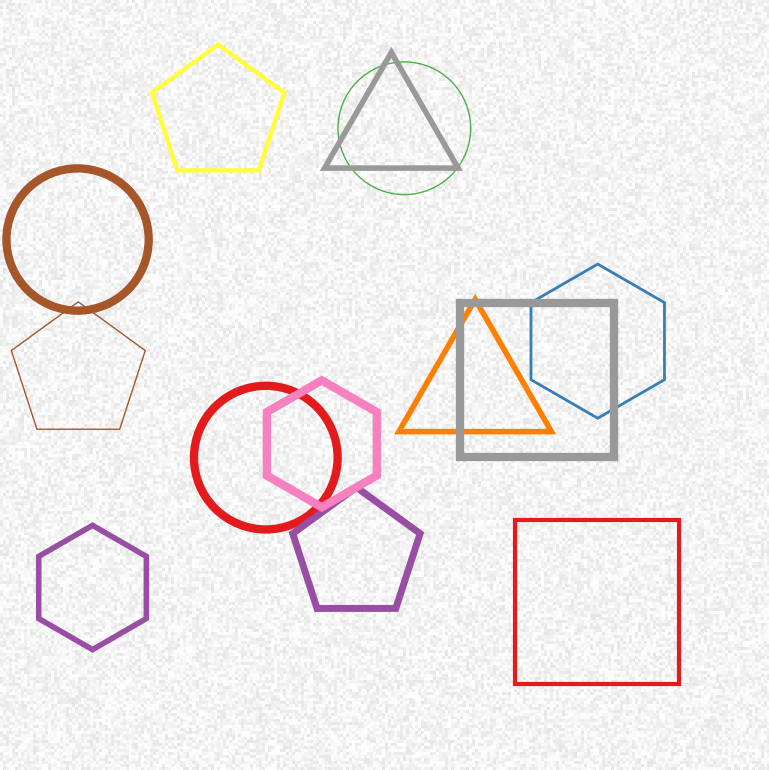[{"shape": "square", "thickness": 1.5, "radius": 0.53, "center": [0.775, 0.218]}, {"shape": "circle", "thickness": 3, "radius": 0.47, "center": [0.345, 0.406]}, {"shape": "hexagon", "thickness": 1, "radius": 0.5, "center": [0.776, 0.557]}, {"shape": "circle", "thickness": 0.5, "radius": 0.43, "center": [0.525, 0.833]}, {"shape": "pentagon", "thickness": 2.5, "radius": 0.43, "center": [0.463, 0.28]}, {"shape": "hexagon", "thickness": 2, "radius": 0.4, "center": [0.12, 0.237]}, {"shape": "triangle", "thickness": 2, "radius": 0.57, "center": [0.617, 0.497]}, {"shape": "pentagon", "thickness": 1.5, "radius": 0.45, "center": [0.283, 0.852]}, {"shape": "circle", "thickness": 3, "radius": 0.46, "center": [0.101, 0.689]}, {"shape": "pentagon", "thickness": 0.5, "radius": 0.46, "center": [0.102, 0.517]}, {"shape": "hexagon", "thickness": 3, "radius": 0.41, "center": [0.418, 0.424]}, {"shape": "triangle", "thickness": 2, "radius": 0.5, "center": [0.508, 0.832]}, {"shape": "square", "thickness": 3, "radius": 0.5, "center": [0.697, 0.506]}]